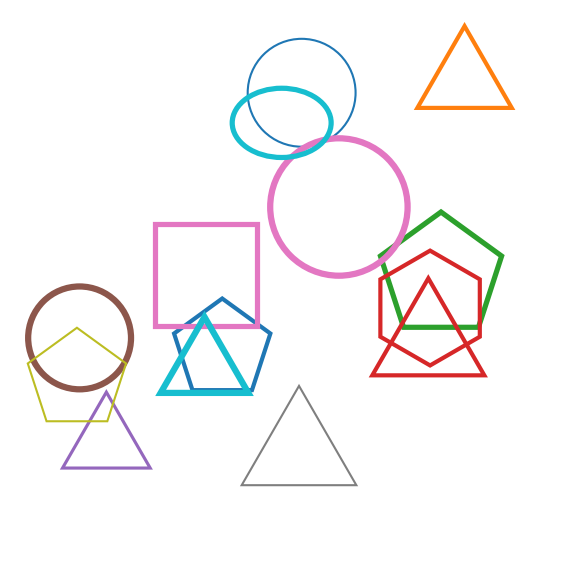[{"shape": "pentagon", "thickness": 2, "radius": 0.44, "center": [0.385, 0.395]}, {"shape": "circle", "thickness": 1, "radius": 0.47, "center": [0.522, 0.839]}, {"shape": "triangle", "thickness": 2, "radius": 0.47, "center": [0.804, 0.859]}, {"shape": "pentagon", "thickness": 2.5, "radius": 0.55, "center": [0.764, 0.522]}, {"shape": "hexagon", "thickness": 2, "radius": 0.5, "center": [0.745, 0.466]}, {"shape": "triangle", "thickness": 2, "radius": 0.56, "center": [0.742, 0.405]}, {"shape": "triangle", "thickness": 1.5, "radius": 0.44, "center": [0.184, 0.232]}, {"shape": "circle", "thickness": 3, "radius": 0.45, "center": [0.138, 0.414]}, {"shape": "square", "thickness": 2.5, "radius": 0.44, "center": [0.357, 0.523]}, {"shape": "circle", "thickness": 3, "radius": 0.59, "center": [0.587, 0.641]}, {"shape": "triangle", "thickness": 1, "radius": 0.57, "center": [0.518, 0.216]}, {"shape": "pentagon", "thickness": 1, "radius": 0.45, "center": [0.133, 0.342]}, {"shape": "triangle", "thickness": 3, "radius": 0.44, "center": [0.354, 0.363]}, {"shape": "oval", "thickness": 2.5, "radius": 0.43, "center": [0.488, 0.786]}]